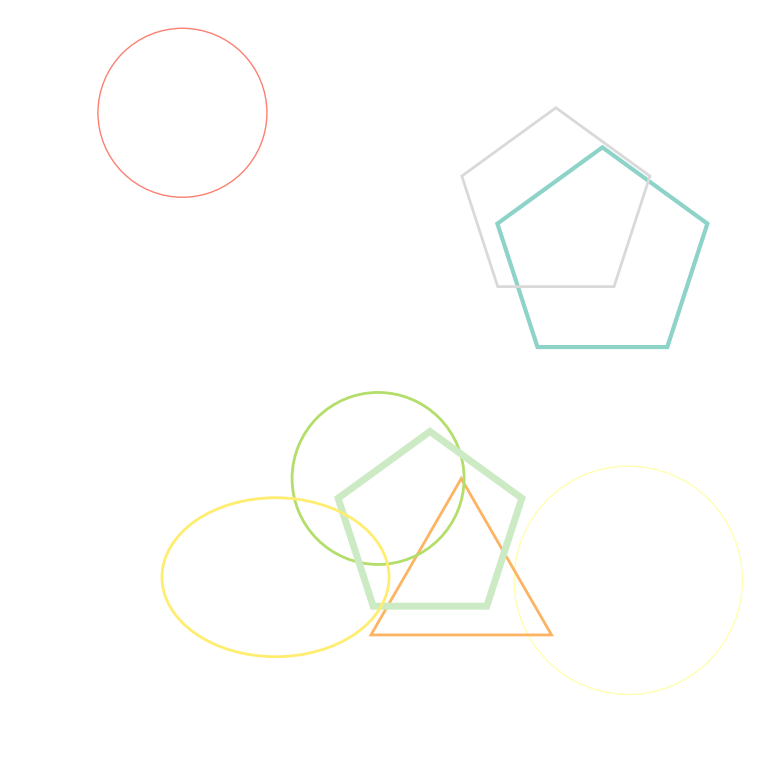[{"shape": "pentagon", "thickness": 1.5, "radius": 0.72, "center": [0.782, 0.665]}, {"shape": "circle", "thickness": 0.5, "radius": 0.74, "center": [0.816, 0.246]}, {"shape": "circle", "thickness": 0.5, "radius": 0.55, "center": [0.237, 0.854]}, {"shape": "triangle", "thickness": 1, "radius": 0.68, "center": [0.599, 0.243]}, {"shape": "circle", "thickness": 1, "radius": 0.56, "center": [0.491, 0.379]}, {"shape": "pentagon", "thickness": 1, "radius": 0.64, "center": [0.722, 0.732]}, {"shape": "pentagon", "thickness": 2.5, "radius": 0.63, "center": [0.558, 0.314]}, {"shape": "oval", "thickness": 1, "radius": 0.74, "center": [0.358, 0.25]}]